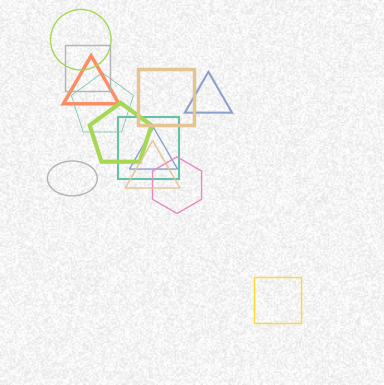[{"shape": "pentagon", "thickness": 0.5, "radius": 0.42, "center": [0.266, 0.726]}, {"shape": "square", "thickness": 1.5, "radius": 0.4, "center": [0.385, 0.615]}, {"shape": "triangle", "thickness": 2.5, "radius": 0.42, "center": [0.237, 0.772]}, {"shape": "triangle", "thickness": 1.5, "radius": 0.35, "center": [0.541, 0.743]}, {"shape": "triangle", "thickness": 1, "radius": 0.36, "center": [0.399, 0.597]}, {"shape": "hexagon", "thickness": 1, "radius": 0.37, "center": [0.46, 0.519]}, {"shape": "circle", "thickness": 1, "radius": 0.39, "center": [0.21, 0.897]}, {"shape": "pentagon", "thickness": 3, "radius": 0.42, "center": [0.313, 0.648]}, {"shape": "square", "thickness": 1, "radius": 0.3, "center": [0.721, 0.221]}, {"shape": "square", "thickness": 2.5, "radius": 0.36, "center": [0.431, 0.748]}, {"shape": "triangle", "thickness": 1, "radius": 0.41, "center": [0.396, 0.553]}, {"shape": "square", "thickness": 1, "radius": 0.29, "center": [0.227, 0.823]}, {"shape": "oval", "thickness": 1, "radius": 0.32, "center": [0.188, 0.537]}]